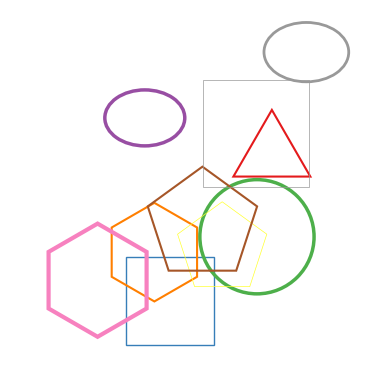[{"shape": "triangle", "thickness": 1.5, "radius": 0.58, "center": [0.706, 0.599]}, {"shape": "square", "thickness": 1, "radius": 0.57, "center": [0.442, 0.218]}, {"shape": "circle", "thickness": 2.5, "radius": 0.74, "center": [0.667, 0.385]}, {"shape": "oval", "thickness": 2.5, "radius": 0.52, "center": [0.376, 0.694]}, {"shape": "hexagon", "thickness": 1.5, "radius": 0.64, "center": [0.401, 0.345]}, {"shape": "pentagon", "thickness": 0.5, "radius": 0.61, "center": [0.577, 0.354]}, {"shape": "pentagon", "thickness": 1.5, "radius": 0.75, "center": [0.526, 0.418]}, {"shape": "hexagon", "thickness": 3, "radius": 0.73, "center": [0.253, 0.272]}, {"shape": "oval", "thickness": 2, "radius": 0.55, "center": [0.796, 0.865]}, {"shape": "square", "thickness": 0.5, "radius": 0.69, "center": [0.665, 0.652]}]